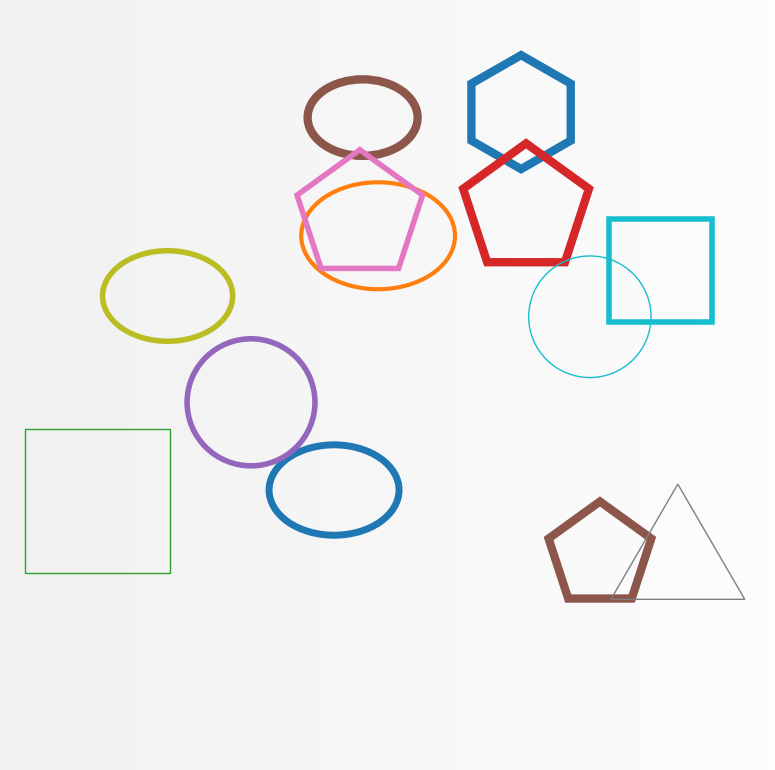[{"shape": "oval", "thickness": 2.5, "radius": 0.42, "center": [0.431, 0.364]}, {"shape": "hexagon", "thickness": 3, "radius": 0.37, "center": [0.672, 0.854]}, {"shape": "oval", "thickness": 1.5, "radius": 0.5, "center": [0.488, 0.694]}, {"shape": "square", "thickness": 0.5, "radius": 0.47, "center": [0.126, 0.349]}, {"shape": "pentagon", "thickness": 3, "radius": 0.43, "center": [0.679, 0.728]}, {"shape": "circle", "thickness": 2, "radius": 0.41, "center": [0.324, 0.478]}, {"shape": "pentagon", "thickness": 3, "radius": 0.35, "center": [0.774, 0.279]}, {"shape": "oval", "thickness": 3, "radius": 0.35, "center": [0.468, 0.847]}, {"shape": "pentagon", "thickness": 2, "radius": 0.43, "center": [0.464, 0.72]}, {"shape": "triangle", "thickness": 0.5, "radius": 0.5, "center": [0.875, 0.272]}, {"shape": "oval", "thickness": 2, "radius": 0.42, "center": [0.216, 0.616]}, {"shape": "square", "thickness": 2, "radius": 0.33, "center": [0.853, 0.649]}, {"shape": "circle", "thickness": 0.5, "radius": 0.39, "center": [0.761, 0.589]}]